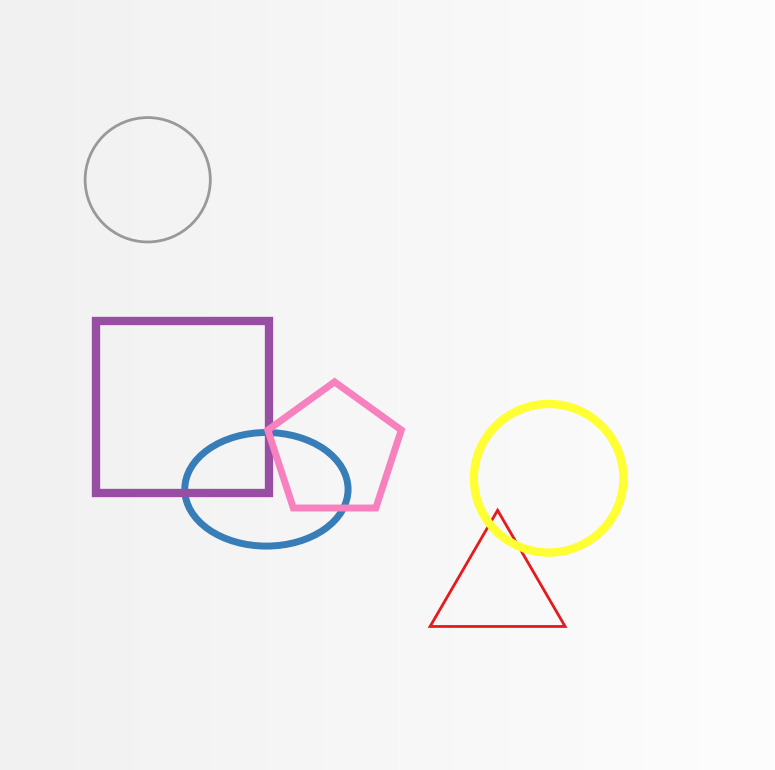[{"shape": "triangle", "thickness": 1, "radius": 0.5, "center": [0.642, 0.237]}, {"shape": "oval", "thickness": 2.5, "radius": 0.53, "center": [0.344, 0.365]}, {"shape": "square", "thickness": 3, "radius": 0.56, "center": [0.235, 0.472]}, {"shape": "circle", "thickness": 3, "radius": 0.48, "center": [0.708, 0.379]}, {"shape": "pentagon", "thickness": 2.5, "radius": 0.45, "center": [0.432, 0.414]}, {"shape": "circle", "thickness": 1, "radius": 0.4, "center": [0.191, 0.767]}]